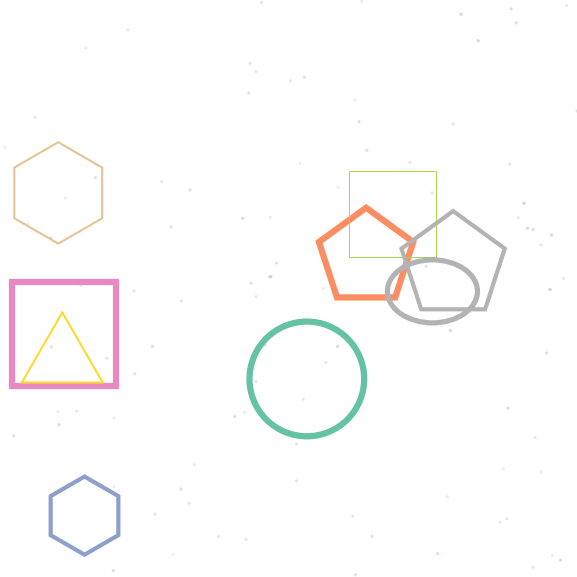[{"shape": "circle", "thickness": 3, "radius": 0.5, "center": [0.531, 0.343]}, {"shape": "pentagon", "thickness": 3, "radius": 0.43, "center": [0.634, 0.554]}, {"shape": "hexagon", "thickness": 2, "radius": 0.34, "center": [0.146, 0.106]}, {"shape": "square", "thickness": 3, "radius": 0.45, "center": [0.111, 0.421]}, {"shape": "square", "thickness": 0.5, "radius": 0.37, "center": [0.68, 0.629]}, {"shape": "triangle", "thickness": 1, "radius": 0.4, "center": [0.108, 0.377]}, {"shape": "hexagon", "thickness": 1, "radius": 0.44, "center": [0.101, 0.665]}, {"shape": "oval", "thickness": 2.5, "radius": 0.39, "center": [0.749, 0.495]}, {"shape": "pentagon", "thickness": 2, "radius": 0.47, "center": [0.785, 0.54]}]